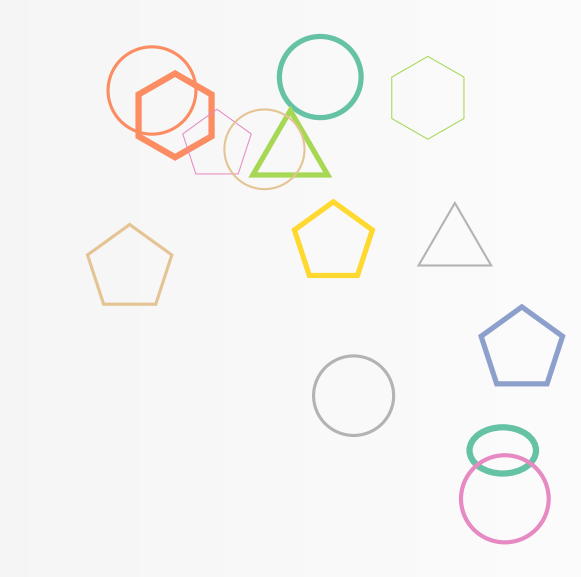[{"shape": "oval", "thickness": 3, "radius": 0.29, "center": [0.865, 0.219]}, {"shape": "circle", "thickness": 2.5, "radius": 0.35, "center": [0.551, 0.866]}, {"shape": "circle", "thickness": 1.5, "radius": 0.38, "center": [0.261, 0.842]}, {"shape": "hexagon", "thickness": 3, "radius": 0.36, "center": [0.301, 0.799]}, {"shape": "pentagon", "thickness": 2.5, "radius": 0.37, "center": [0.898, 0.394]}, {"shape": "circle", "thickness": 2, "radius": 0.38, "center": [0.869, 0.135]}, {"shape": "pentagon", "thickness": 0.5, "radius": 0.31, "center": [0.373, 0.748]}, {"shape": "hexagon", "thickness": 0.5, "radius": 0.36, "center": [0.736, 0.83]}, {"shape": "triangle", "thickness": 2.5, "radius": 0.37, "center": [0.499, 0.733]}, {"shape": "pentagon", "thickness": 2.5, "radius": 0.35, "center": [0.574, 0.579]}, {"shape": "pentagon", "thickness": 1.5, "radius": 0.38, "center": [0.223, 0.534]}, {"shape": "circle", "thickness": 1, "radius": 0.34, "center": [0.455, 0.741]}, {"shape": "triangle", "thickness": 1, "radius": 0.36, "center": [0.783, 0.575]}, {"shape": "circle", "thickness": 1.5, "radius": 0.34, "center": [0.608, 0.314]}]